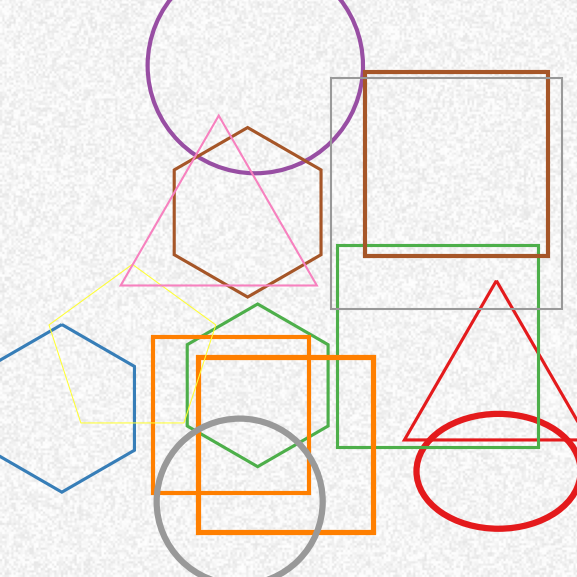[{"shape": "triangle", "thickness": 1.5, "radius": 0.92, "center": [0.86, 0.329]}, {"shape": "oval", "thickness": 3, "radius": 0.71, "center": [0.863, 0.183]}, {"shape": "hexagon", "thickness": 1.5, "radius": 0.73, "center": [0.107, 0.292]}, {"shape": "hexagon", "thickness": 1.5, "radius": 0.7, "center": [0.446, 0.332]}, {"shape": "square", "thickness": 1.5, "radius": 0.87, "center": [0.758, 0.4]}, {"shape": "circle", "thickness": 2, "radius": 0.93, "center": [0.442, 0.886]}, {"shape": "square", "thickness": 2.5, "radius": 0.76, "center": [0.494, 0.229]}, {"shape": "square", "thickness": 2, "radius": 0.68, "center": [0.4, 0.281]}, {"shape": "pentagon", "thickness": 0.5, "radius": 0.76, "center": [0.229, 0.39]}, {"shape": "square", "thickness": 2, "radius": 0.79, "center": [0.791, 0.715]}, {"shape": "hexagon", "thickness": 1.5, "radius": 0.73, "center": [0.429, 0.632]}, {"shape": "triangle", "thickness": 1, "radius": 0.98, "center": [0.379, 0.603]}, {"shape": "circle", "thickness": 3, "radius": 0.72, "center": [0.415, 0.131]}, {"shape": "square", "thickness": 1, "radius": 1.0, "center": [0.773, 0.664]}]